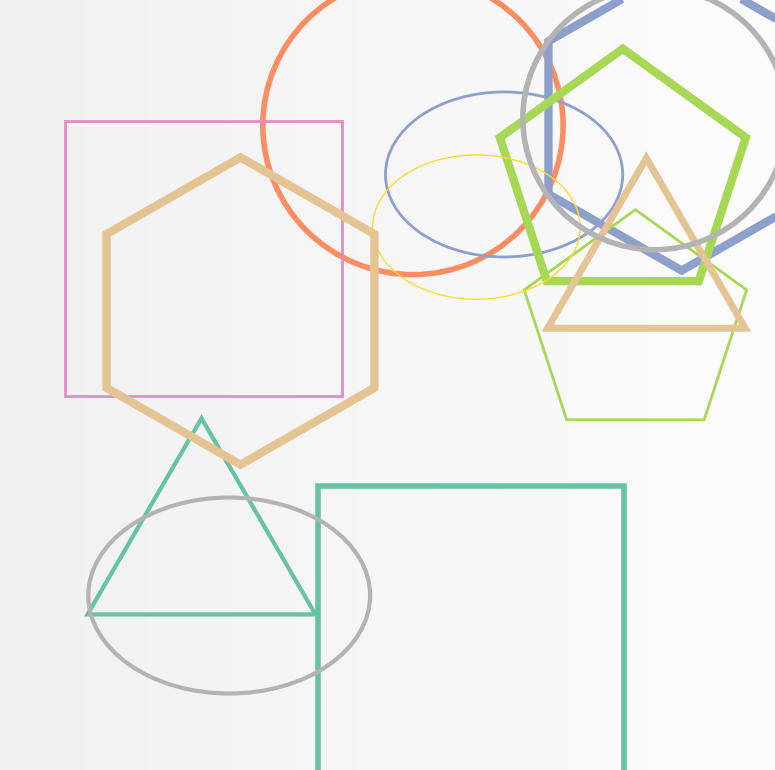[{"shape": "triangle", "thickness": 1.5, "radius": 0.85, "center": [0.26, 0.287]}, {"shape": "square", "thickness": 2, "radius": 0.99, "center": [0.608, 0.17]}, {"shape": "circle", "thickness": 2, "radius": 0.97, "center": [0.533, 0.837]}, {"shape": "oval", "thickness": 1, "radius": 0.77, "center": [0.65, 0.773]}, {"shape": "hexagon", "thickness": 3, "radius": 0.99, "center": [0.88, 0.847]}, {"shape": "square", "thickness": 1, "radius": 0.89, "center": [0.263, 0.665]}, {"shape": "pentagon", "thickness": 1, "radius": 0.75, "center": [0.82, 0.577]}, {"shape": "pentagon", "thickness": 3, "radius": 0.83, "center": [0.804, 0.77]}, {"shape": "oval", "thickness": 0.5, "radius": 0.67, "center": [0.615, 0.705]}, {"shape": "triangle", "thickness": 2.5, "radius": 0.74, "center": [0.834, 0.647]}, {"shape": "hexagon", "thickness": 3, "radius": 1.0, "center": [0.31, 0.596]}, {"shape": "circle", "thickness": 2, "radius": 0.85, "center": [0.845, 0.846]}, {"shape": "oval", "thickness": 1.5, "radius": 0.91, "center": [0.296, 0.227]}]